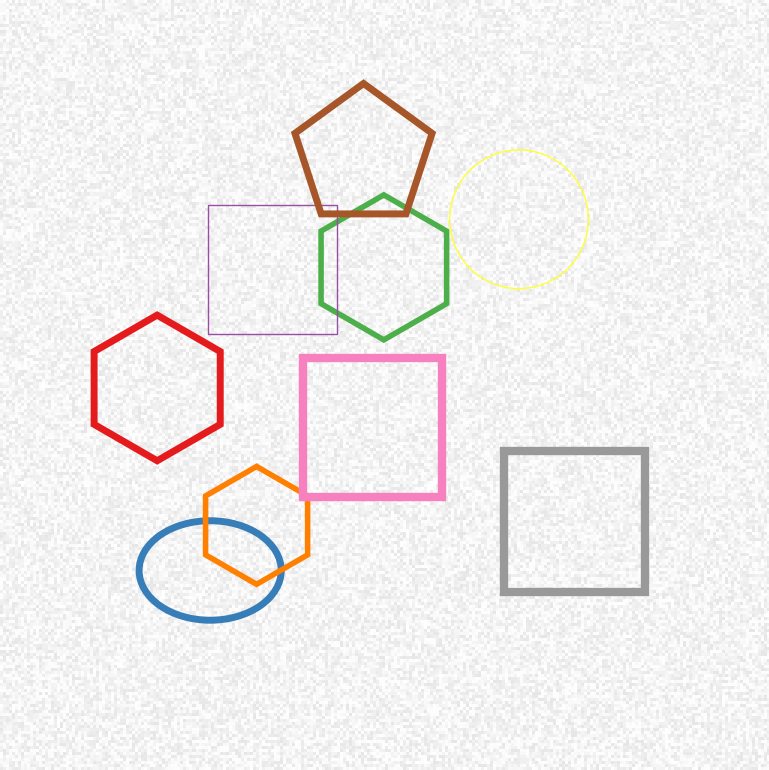[{"shape": "hexagon", "thickness": 2.5, "radius": 0.47, "center": [0.204, 0.496]}, {"shape": "oval", "thickness": 2.5, "radius": 0.46, "center": [0.273, 0.259]}, {"shape": "hexagon", "thickness": 2, "radius": 0.47, "center": [0.499, 0.653]}, {"shape": "square", "thickness": 0.5, "radius": 0.42, "center": [0.354, 0.65]}, {"shape": "hexagon", "thickness": 2, "radius": 0.38, "center": [0.333, 0.318]}, {"shape": "circle", "thickness": 0.5, "radius": 0.45, "center": [0.674, 0.715]}, {"shape": "pentagon", "thickness": 2.5, "radius": 0.47, "center": [0.472, 0.798]}, {"shape": "square", "thickness": 3, "radius": 0.45, "center": [0.484, 0.444]}, {"shape": "square", "thickness": 3, "radius": 0.46, "center": [0.746, 0.323]}]